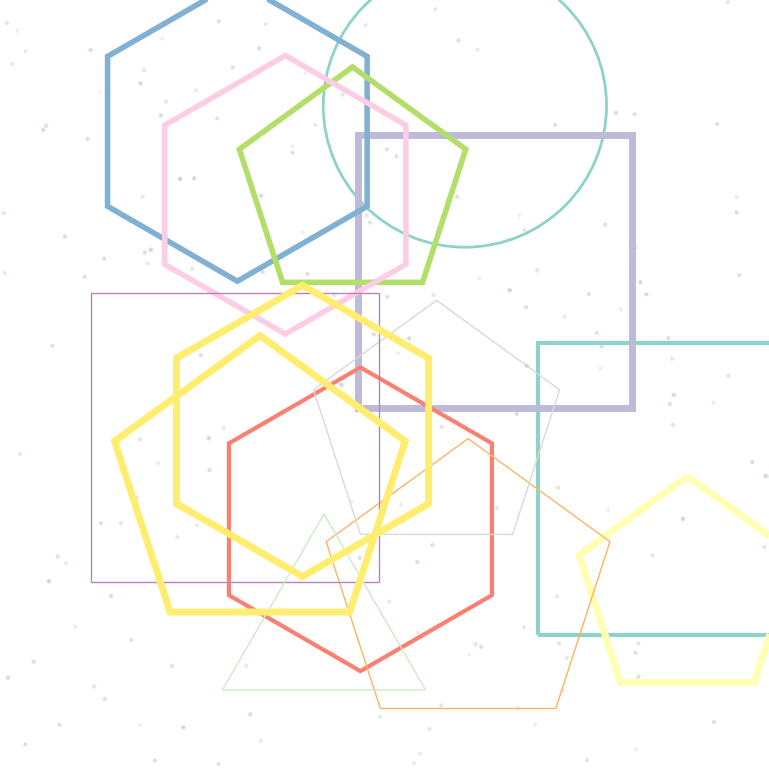[{"shape": "circle", "thickness": 1, "radius": 0.92, "center": [0.604, 0.863]}, {"shape": "square", "thickness": 1.5, "radius": 0.95, "center": [0.888, 0.364]}, {"shape": "pentagon", "thickness": 2.5, "radius": 0.74, "center": [0.893, 0.234]}, {"shape": "square", "thickness": 2.5, "radius": 0.89, "center": [0.643, 0.647]}, {"shape": "hexagon", "thickness": 1.5, "radius": 0.99, "center": [0.468, 0.326]}, {"shape": "hexagon", "thickness": 2, "radius": 0.97, "center": [0.308, 0.829]}, {"shape": "pentagon", "thickness": 0.5, "radius": 0.97, "center": [0.608, 0.237]}, {"shape": "pentagon", "thickness": 2, "radius": 0.77, "center": [0.458, 0.758]}, {"shape": "hexagon", "thickness": 2, "radius": 0.9, "center": [0.371, 0.747]}, {"shape": "pentagon", "thickness": 0.5, "radius": 0.84, "center": [0.567, 0.442]}, {"shape": "square", "thickness": 0.5, "radius": 0.94, "center": [0.305, 0.431]}, {"shape": "triangle", "thickness": 0.5, "radius": 0.76, "center": [0.421, 0.18]}, {"shape": "hexagon", "thickness": 2.5, "radius": 0.95, "center": [0.393, 0.44]}, {"shape": "pentagon", "thickness": 2.5, "radius": 0.99, "center": [0.338, 0.366]}]